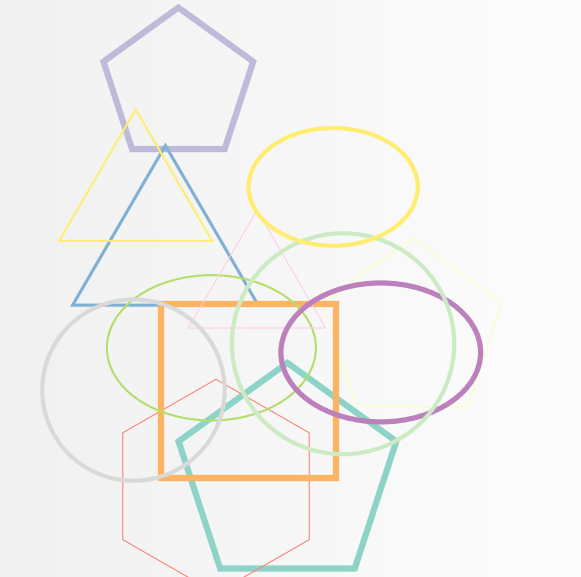[{"shape": "pentagon", "thickness": 3, "radius": 0.98, "center": [0.495, 0.174]}, {"shape": "pentagon", "thickness": 0.5, "radius": 0.81, "center": [0.709, 0.426]}, {"shape": "pentagon", "thickness": 3, "radius": 0.68, "center": [0.307, 0.851]}, {"shape": "hexagon", "thickness": 0.5, "radius": 0.93, "center": [0.372, 0.157]}, {"shape": "triangle", "thickness": 1.5, "radius": 0.92, "center": [0.285, 0.563]}, {"shape": "square", "thickness": 3, "radius": 0.75, "center": [0.428, 0.323]}, {"shape": "oval", "thickness": 1, "radius": 0.9, "center": [0.364, 0.397]}, {"shape": "triangle", "thickness": 0.5, "radius": 0.68, "center": [0.442, 0.499]}, {"shape": "circle", "thickness": 2, "radius": 0.79, "center": [0.23, 0.324]}, {"shape": "oval", "thickness": 2.5, "radius": 0.86, "center": [0.655, 0.389]}, {"shape": "circle", "thickness": 2, "radius": 0.96, "center": [0.59, 0.404]}, {"shape": "oval", "thickness": 2, "radius": 0.73, "center": [0.573, 0.676]}, {"shape": "triangle", "thickness": 1, "radius": 0.76, "center": [0.233, 0.658]}]